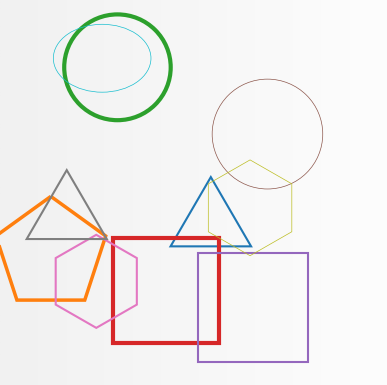[{"shape": "triangle", "thickness": 1.5, "radius": 0.6, "center": [0.544, 0.42]}, {"shape": "pentagon", "thickness": 2.5, "radius": 0.74, "center": [0.131, 0.341]}, {"shape": "circle", "thickness": 3, "radius": 0.69, "center": [0.303, 0.825]}, {"shape": "square", "thickness": 3, "radius": 0.69, "center": [0.429, 0.245]}, {"shape": "square", "thickness": 1.5, "radius": 0.71, "center": [0.652, 0.201]}, {"shape": "circle", "thickness": 0.5, "radius": 0.71, "center": [0.69, 0.652]}, {"shape": "hexagon", "thickness": 1.5, "radius": 0.6, "center": [0.248, 0.269]}, {"shape": "triangle", "thickness": 1.5, "radius": 0.6, "center": [0.172, 0.439]}, {"shape": "hexagon", "thickness": 0.5, "radius": 0.62, "center": [0.645, 0.46]}, {"shape": "oval", "thickness": 0.5, "radius": 0.63, "center": [0.264, 0.849]}]